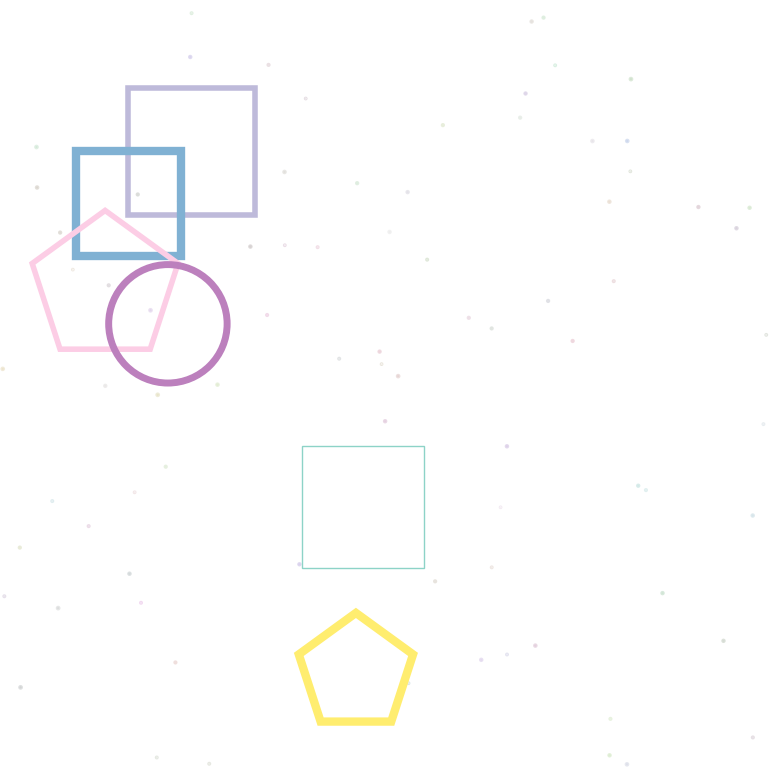[{"shape": "square", "thickness": 0.5, "radius": 0.39, "center": [0.472, 0.342]}, {"shape": "square", "thickness": 2, "radius": 0.41, "center": [0.248, 0.804]}, {"shape": "square", "thickness": 3, "radius": 0.34, "center": [0.167, 0.735]}, {"shape": "pentagon", "thickness": 2, "radius": 0.5, "center": [0.137, 0.627]}, {"shape": "circle", "thickness": 2.5, "radius": 0.38, "center": [0.218, 0.579]}, {"shape": "pentagon", "thickness": 3, "radius": 0.39, "center": [0.462, 0.126]}]